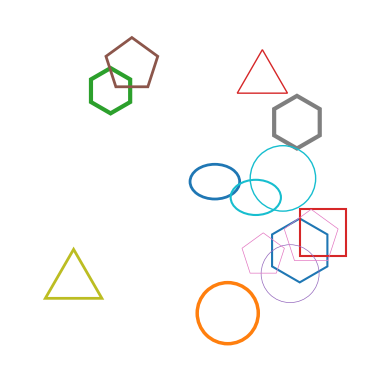[{"shape": "oval", "thickness": 2, "radius": 0.32, "center": [0.558, 0.528]}, {"shape": "hexagon", "thickness": 1.5, "radius": 0.41, "center": [0.779, 0.35]}, {"shape": "circle", "thickness": 2.5, "radius": 0.4, "center": [0.592, 0.187]}, {"shape": "hexagon", "thickness": 3, "radius": 0.29, "center": [0.287, 0.764]}, {"shape": "square", "thickness": 1.5, "radius": 0.3, "center": [0.839, 0.396]}, {"shape": "triangle", "thickness": 1, "radius": 0.38, "center": [0.681, 0.796]}, {"shape": "circle", "thickness": 0.5, "radius": 0.38, "center": [0.754, 0.289]}, {"shape": "pentagon", "thickness": 2, "radius": 0.35, "center": [0.342, 0.832]}, {"shape": "pentagon", "thickness": 0.5, "radius": 0.29, "center": [0.684, 0.337]}, {"shape": "pentagon", "thickness": 0.5, "radius": 0.37, "center": [0.808, 0.383]}, {"shape": "hexagon", "thickness": 3, "radius": 0.34, "center": [0.771, 0.683]}, {"shape": "triangle", "thickness": 2, "radius": 0.42, "center": [0.191, 0.268]}, {"shape": "circle", "thickness": 1, "radius": 0.43, "center": [0.735, 0.537]}, {"shape": "oval", "thickness": 1.5, "radius": 0.33, "center": [0.664, 0.487]}]